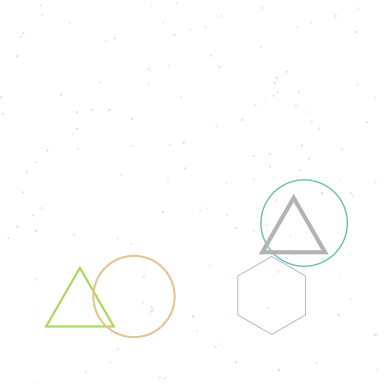[{"shape": "circle", "thickness": 1, "radius": 0.56, "center": [0.79, 0.421]}, {"shape": "hexagon", "thickness": 0.5, "radius": 0.51, "center": [0.706, 0.233]}, {"shape": "triangle", "thickness": 1.5, "radius": 0.51, "center": [0.208, 0.203]}, {"shape": "circle", "thickness": 1.5, "radius": 0.53, "center": [0.348, 0.23]}, {"shape": "triangle", "thickness": 3, "radius": 0.47, "center": [0.763, 0.392]}]